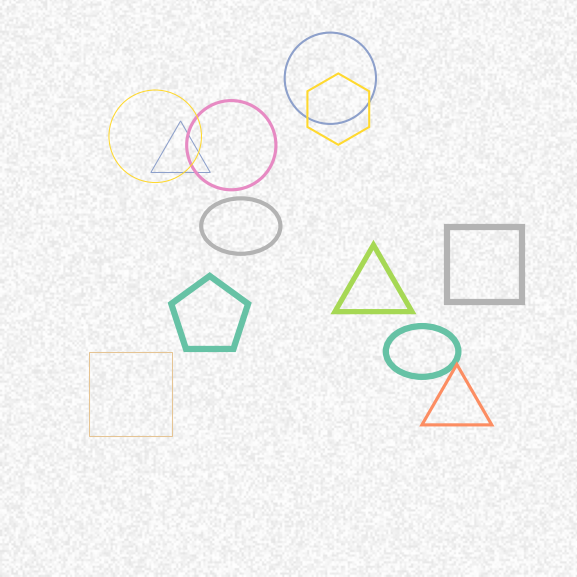[{"shape": "oval", "thickness": 3, "radius": 0.31, "center": [0.731, 0.391]}, {"shape": "pentagon", "thickness": 3, "radius": 0.35, "center": [0.363, 0.451]}, {"shape": "triangle", "thickness": 1.5, "radius": 0.35, "center": [0.791, 0.298]}, {"shape": "circle", "thickness": 1, "radius": 0.4, "center": [0.572, 0.864]}, {"shape": "triangle", "thickness": 0.5, "radius": 0.3, "center": [0.313, 0.73]}, {"shape": "circle", "thickness": 1.5, "radius": 0.39, "center": [0.401, 0.748]}, {"shape": "triangle", "thickness": 2.5, "radius": 0.38, "center": [0.647, 0.498]}, {"shape": "circle", "thickness": 0.5, "radius": 0.4, "center": [0.269, 0.763]}, {"shape": "hexagon", "thickness": 1, "radius": 0.31, "center": [0.586, 0.81]}, {"shape": "square", "thickness": 0.5, "radius": 0.36, "center": [0.226, 0.317]}, {"shape": "square", "thickness": 3, "radius": 0.33, "center": [0.839, 0.541]}, {"shape": "oval", "thickness": 2, "radius": 0.34, "center": [0.417, 0.608]}]